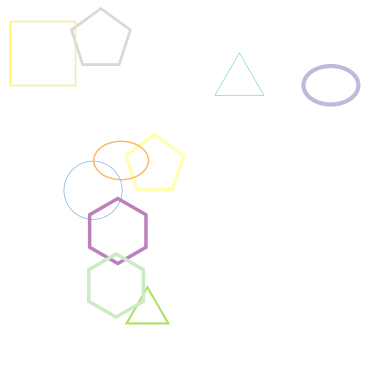[{"shape": "triangle", "thickness": 0.5, "radius": 0.37, "center": [0.622, 0.789]}, {"shape": "pentagon", "thickness": 2.5, "radius": 0.39, "center": [0.402, 0.572]}, {"shape": "oval", "thickness": 3, "radius": 0.36, "center": [0.86, 0.779]}, {"shape": "circle", "thickness": 0.5, "radius": 0.38, "center": [0.242, 0.506]}, {"shape": "oval", "thickness": 1, "radius": 0.36, "center": [0.315, 0.583]}, {"shape": "triangle", "thickness": 1.5, "radius": 0.31, "center": [0.383, 0.191]}, {"shape": "pentagon", "thickness": 2, "radius": 0.4, "center": [0.262, 0.897]}, {"shape": "hexagon", "thickness": 2.5, "radius": 0.42, "center": [0.306, 0.4]}, {"shape": "hexagon", "thickness": 2.5, "radius": 0.41, "center": [0.302, 0.258]}, {"shape": "square", "thickness": 1, "radius": 0.42, "center": [0.11, 0.862]}]